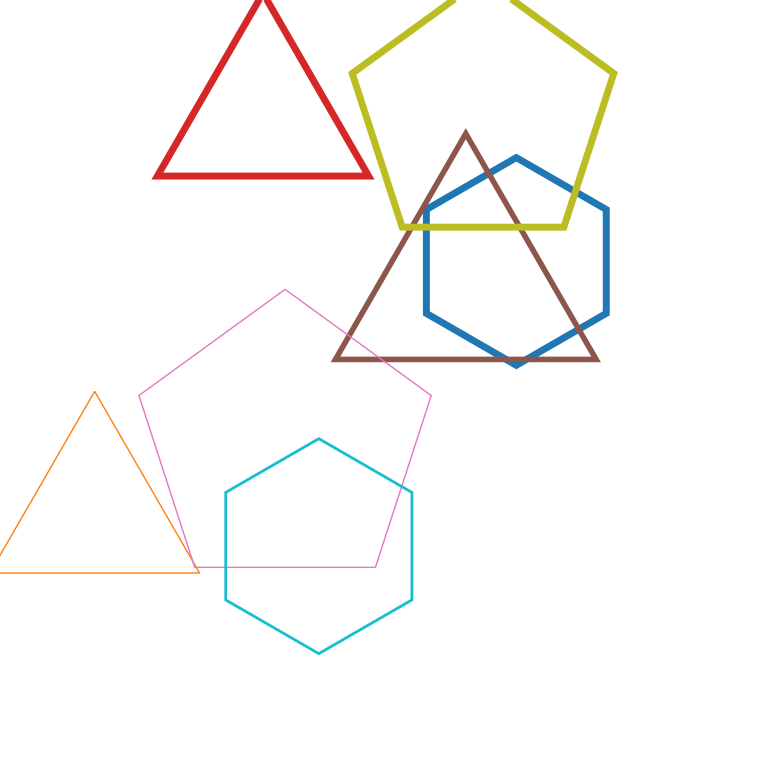[{"shape": "hexagon", "thickness": 2.5, "radius": 0.67, "center": [0.671, 0.66]}, {"shape": "triangle", "thickness": 0.5, "radius": 0.79, "center": [0.123, 0.334]}, {"shape": "triangle", "thickness": 2.5, "radius": 0.79, "center": [0.342, 0.851]}, {"shape": "triangle", "thickness": 2, "radius": 0.98, "center": [0.605, 0.631]}, {"shape": "pentagon", "thickness": 0.5, "radius": 1.0, "center": [0.37, 0.425]}, {"shape": "pentagon", "thickness": 2.5, "radius": 0.89, "center": [0.627, 0.849]}, {"shape": "hexagon", "thickness": 1, "radius": 0.7, "center": [0.414, 0.291]}]